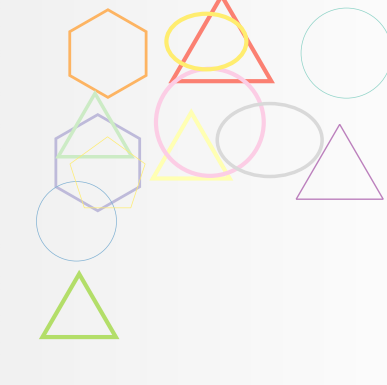[{"shape": "circle", "thickness": 0.5, "radius": 0.59, "center": [0.894, 0.862]}, {"shape": "triangle", "thickness": 3, "radius": 0.57, "center": [0.494, 0.594]}, {"shape": "hexagon", "thickness": 2, "radius": 0.62, "center": [0.252, 0.577]}, {"shape": "triangle", "thickness": 3, "radius": 0.74, "center": [0.572, 0.863]}, {"shape": "circle", "thickness": 0.5, "radius": 0.52, "center": [0.197, 0.425]}, {"shape": "hexagon", "thickness": 2, "radius": 0.57, "center": [0.279, 0.861]}, {"shape": "triangle", "thickness": 3, "radius": 0.55, "center": [0.204, 0.179]}, {"shape": "circle", "thickness": 3, "radius": 0.7, "center": [0.542, 0.682]}, {"shape": "oval", "thickness": 2.5, "radius": 0.68, "center": [0.696, 0.636]}, {"shape": "triangle", "thickness": 1, "radius": 0.65, "center": [0.877, 0.547]}, {"shape": "triangle", "thickness": 2.5, "radius": 0.55, "center": [0.245, 0.648]}, {"shape": "oval", "thickness": 3, "radius": 0.52, "center": [0.533, 0.892]}, {"shape": "pentagon", "thickness": 0.5, "radius": 0.51, "center": [0.278, 0.543]}]